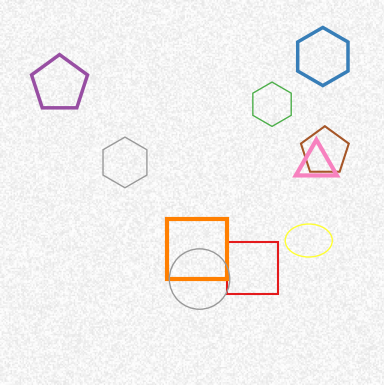[{"shape": "square", "thickness": 1.5, "radius": 0.33, "center": [0.656, 0.304]}, {"shape": "hexagon", "thickness": 2.5, "radius": 0.38, "center": [0.839, 0.853]}, {"shape": "hexagon", "thickness": 1, "radius": 0.29, "center": [0.707, 0.729]}, {"shape": "pentagon", "thickness": 2.5, "radius": 0.38, "center": [0.155, 0.782]}, {"shape": "square", "thickness": 3, "radius": 0.39, "center": [0.512, 0.354]}, {"shape": "oval", "thickness": 1, "radius": 0.31, "center": [0.802, 0.375]}, {"shape": "pentagon", "thickness": 1.5, "radius": 0.33, "center": [0.844, 0.607]}, {"shape": "triangle", "thickness": 3, "radius": 0.31, "center": [0.822, 0.575]}, {"shape": "hexagon", "thickness": 1, "radius": 0.33, "center": [0.325, 0.578]}, {"shape": "circle", "thickness": 1, "radius": 0.39, "center": [0.518, 0.275]}]